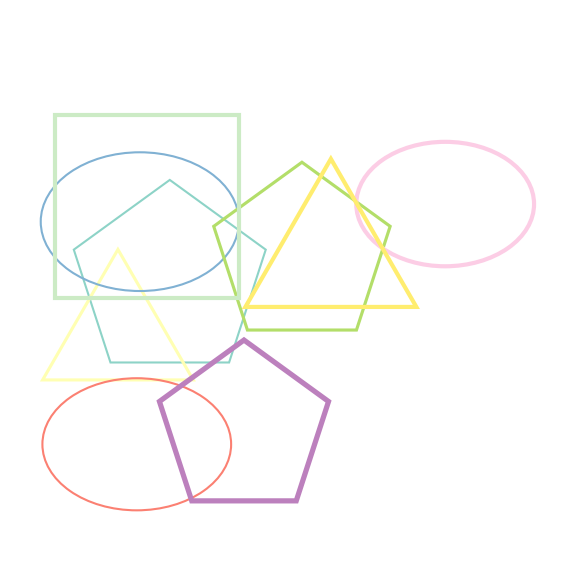[{"shape": "pentagon", "thickness": 1, "radius": 0.87, "center": [0.294, 0.513]}, {"shape": "triangle", "thickness": 1.5, "radius": 0.75, "center": [0.204, 0.417]}, {"shape": "oval", "thickness": 1, "radius": 0.82, "center": [0.237, 0.23]}, {"shape": "oval", "thickness": 1, "radius": 0.86, "center": [0.242, 0.615]}, {"shape": "pentagon", "thickness": 1.5, "radius": 0.8, "center": [0.523, 0.558]}, {"shape": "oval", "thickness": 2, "radius": 0.77, "center": [0.771, 0.646]}, {"shape": "pentagon", "thickness": 2.5, "radius": 0.77, "center": [0.422, 0.256]}, {"shape": "square", "thickness": 2, "radius": 0.79, "center": [0.254, 0.642]}, {"shape": "triangle", "thickness": 2, "radius": 0.85, "center": [0.573, 0.553]}]